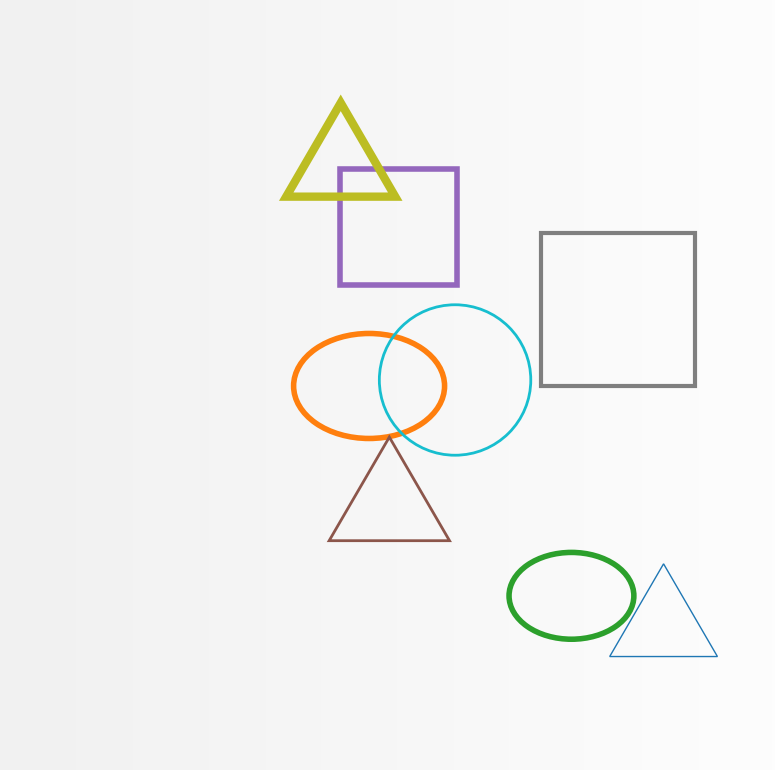[{"shape": "triangle", "thickness": 0.5, "radius": 0.4, "center": [0.856, 0.187]}, {"shape": "oval", "thickness": 2, "radius": 0.49, "center": [0.476, 0.499]}, {"shape": "oval", "thickness": 2, "radius": 0.4, "center": [0.737, 0.226]}, {"shape": "square", "thickness": 2, "radius": 0.38, "center": [0.515, 0.706]}, {"shape": "triangle", "thickness": 1, "radius": 0.45, "center": [0.502, 0.343]}, {"shape": "square", "thickness": 1.5, "radius": 0.5, "center": [0.798, 0.598]}, {"shape": "triangle", "thickness": 3, "radius": 0.41, "center": [0.44, 0.785]}, {"shape": "circle", "thickness": 1, "radius": 0.49, "center": [0.587, 0.507]}]